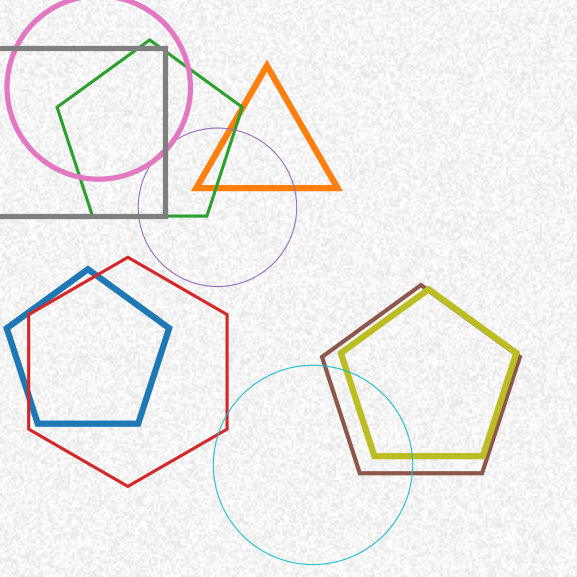[{"shape": "pentagon", "thickness": 3, "radius": 0.74, "center": [0.152, 0.385]}, {"shape": "triangle", "thickness": 3, "radius": 0.71, "center": [0.462, 0.744]}, {"shape": "pentagon", "thickness": 1.5, "radius": 0.84, "center": [0.259, 0.761]}, {"shape": "hexagon", "thickness": 1.5, "radius": 0.99, "center": [0.221, 0.355]}, {"shape": "circle", "thickness": 0.5, "radius": 0.69, "center": [0.377, 0.64]}, {"shape": "pentagon", "thickness": 2, "radius": 0.9, "center": [0.729, 0.325]}, {"shape": "circle", "thickness": 2.5, "radius": 0.79, "center": [0.171, 0.848]}, {"shape": "square", "thickness": 2.5, "radius": 0.73, "center": [0.14, 0.77]}, {"shape": "pentagon", "thickness": 3, "radius": 0.8, "center": [0.742, 0.338]}, {"shape": "circle", "thickness": 0.5, "radius": 0.86, "center": [0.542, 0.194]}]